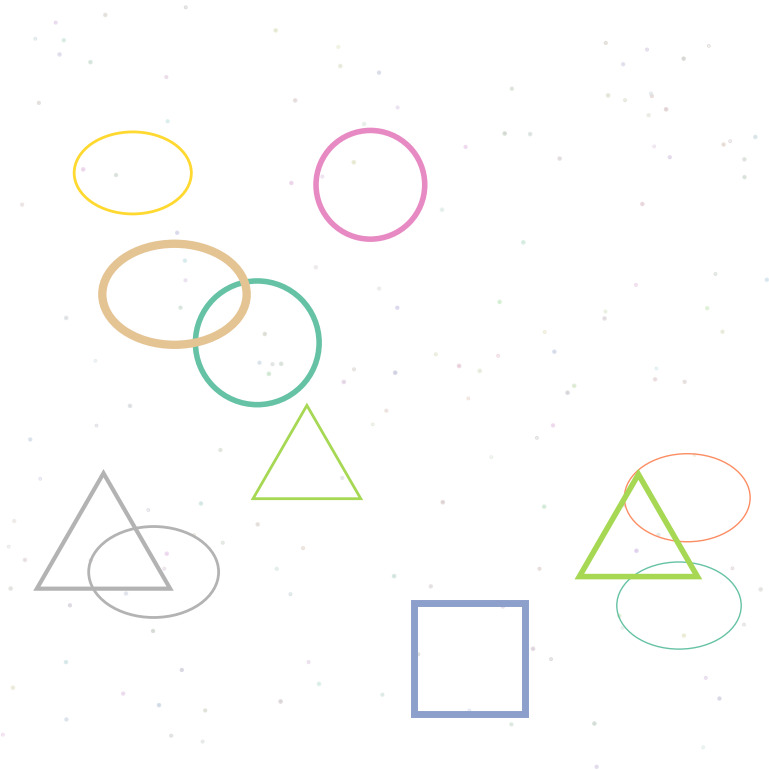[{"shape": "oval", "thickness": 0.5, "radius": 0.4, "center": [0.882, 0.214]}, {"shape": "circle", "thickness": 2, "radius": 0.4, "center": [0.334, 0.555]}, {"shape": "oval", "thickness": 0.5, "radius": 0.41, "center": [0.893, 0.354]}, {"shape": "square", "thickness": 2.5, "radius": 0.36, "center": [0.61, 0.145]}, {"shape": "circle", "thickness": 2, "radius": 0.35, "center": [0.481, 0.76]}, {"shape": "triangle", "thickness": 2, "radius": 0.44, "center": [0.829, 0.295]}, {"shape": "triangle", "thickness": 1, "radius": 0.4, "center": [0.399, 0.393]}, {"shape": "oval", "thickness": 1, "radius": 0.38, "center": [0.172, 0.775]}, {"shape": "oval", "thickness": 3, "radius": 0.47, "center": [0.227, 0.618]}, {"shape": "triangle", "thickness": 1.5, "radius": 0.5, "center": [0.134, 0.285]}, {"shape": "oval", "thickness": 1, "radius": 0.42, "center": [0.2, 0.257]}]